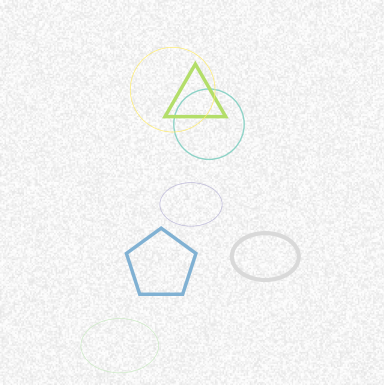[{"shape": "circle", "thickness": 1, "radius": 0.46, "center": [0.543, 0.677]}, {"shape": "oval", "thickness": 0.5, "radius": 0.4, "center": [0.496, 0.469]}, {"shape": "pentagon", "thickness": 2.5, "radius": 0.47, "center": [0.419, 0.312]}, {"shape": "triangle", "thickness": 2.5, "radius": 0.46, "center": [0.507, 0.743]}, {"shape": "oval", "thickness": 3, "radius": 0.44, "center": [0.689, 0.334]}, {"shape": "oval", "thickness": 0.5, "radius": 0.5, "center": [0.311, 0.102]}, {"shape": "circle", "thickness": 0.5, "radius": 0.55, "center": [0.448, 0.767]}]